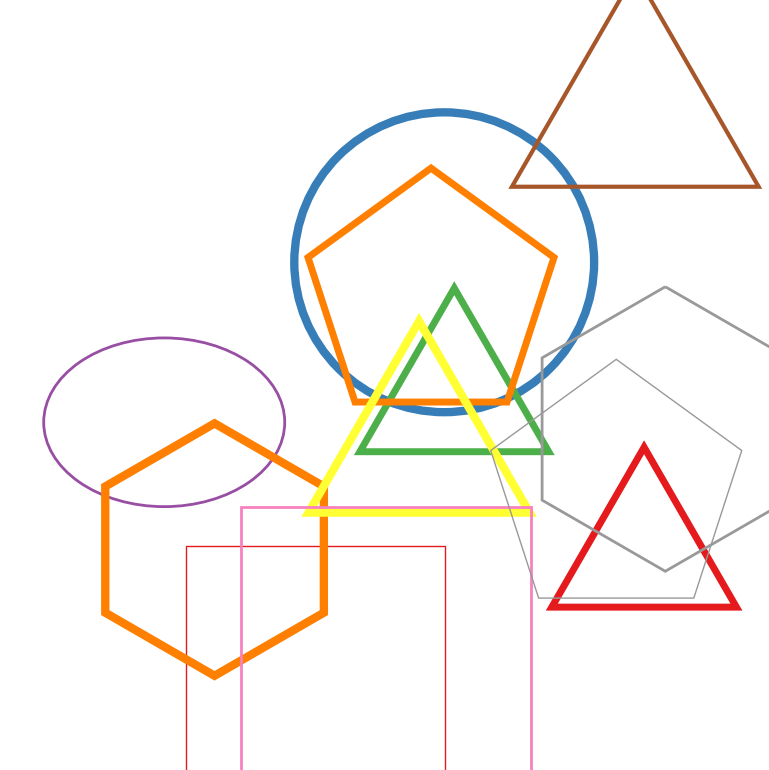[{"shape": "triangle", "thickness": 2.5, "radius": 0.69, "center": [0.836, 0.281]}, {"shape": "square", "thickness": 0.5, "radius": 0.84, "center": [0.41, 0.122]}, {"shape": "circle", "thickness": 3, "radius": 0.97, "center": [0.577, 0.659]}, {"shape": "triangle", "thickness": 2.5, "radius": 0.71, "center": [0.59, 0.484]}, {"shape": "oval", "thickness": 1, "radius": 0.78, "center": [0.213, 0.452]}, {"shape": "hexagon", "thickness": 3, "radius": 0.82, "center": [0.279, 0.286]}, {"shape": "pentagon", "thickness": 2.5, "radius": 0.84, "center": [0.56, 0.614]}, {"shape": "triangle", "thickness": 3, "radius": 0.83, "center": [0.544, 0.417]}, {"shape": "triangle", "thickness": 1.5, "radius": 0.92, "center": [0.825, 0.85]}, {"shape": "square", "thickness": 1, "radius": 0.94, "center": [0.501, 0.153]}, {"shape": "pentagon", "thickness": 0.5, "radius": 0.86, "center": [0.8, 0.362]}, {"shape": "hexagon", "thickness": 1, "radius": 0.92, "center": [0.864, 0.443]}]